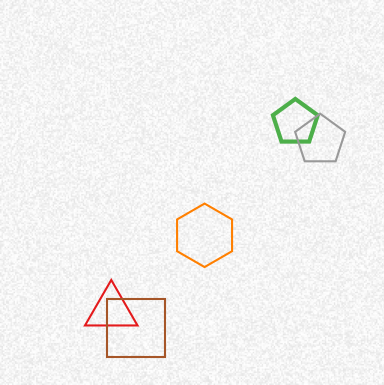[{"shape": "triangle", "thickness": 1.5, "radius": 0.39, "center": [0.289, 0.194]}, {"shape": "pentagon", "thickness": 3, "radius": 0.31, "center": [0.767, 0.682]}, {"shape": "hexagon", "thickness": 1.5, "radius": 0.41, "center": [0.531, 0.389]}, {"shape": "square", "thickness": 1.5, "radius": 0.38, "center": [0.353, 0.147]}, {"shape": "pentagon", "thickness": 1.5, "radius": 0.34, "center": [0.832, 0.636]}]